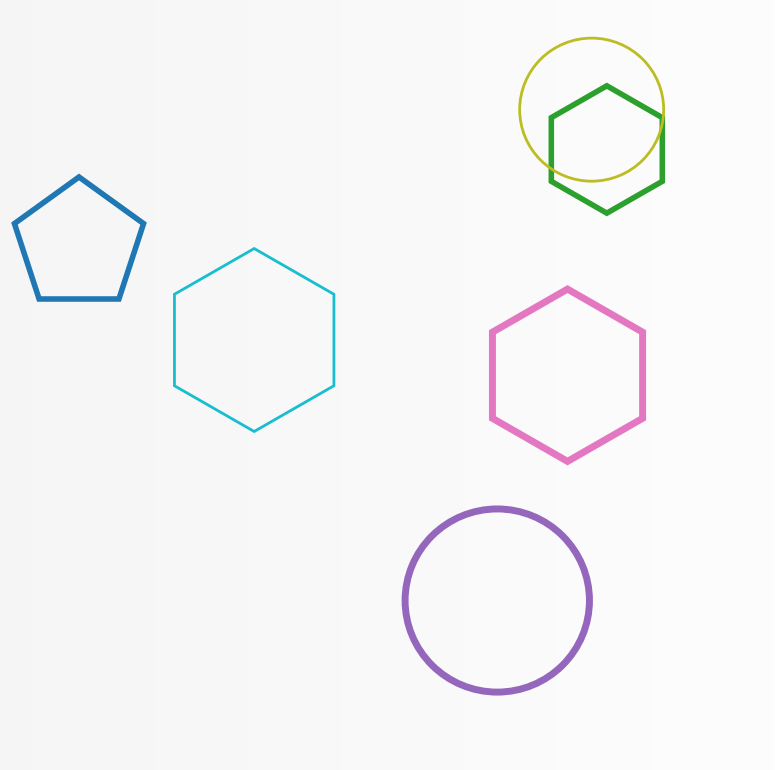[{"shape": "pentagon", "thickness": 2, "radius": 0.44, "center": [0.102, 0.683]}, {"shape": "hexagon", "thickness": 2, "radius": 0.41, "center": [0.783, 0.806]}, {"shape": "circle", "thickness": 2.5, "radius": 0.59, "center": [0.642, 0.22]}, {"shape": "hexagon", "thickness": 2.5, "radius": 0.56, "center": [0.732, 0.513]}, {"shape": "circle", "thickness": 1, "radius": 0.46, "center": [0.763, 0.858]}, {"shape": "hexagon", "thickness": 1, "radius": 0.59, "center": [0.328, 0.558]}]